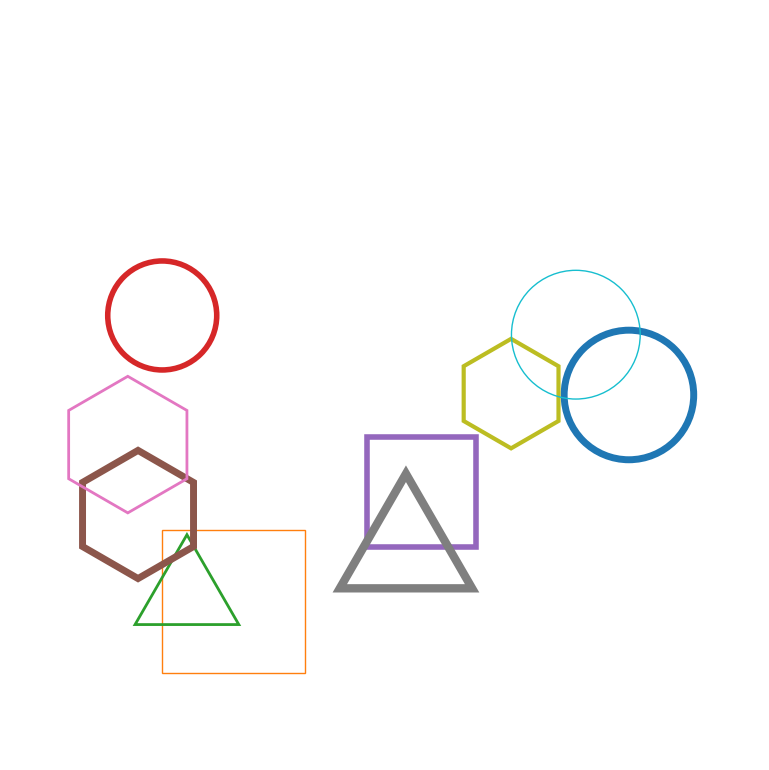[{"shape": "circle", "thickness": 2.5, "radius": 0.42, "center": [0.817, 0.487]}, {"shape": "square", "thickness": 0.5, "radius": 0.46, "center": [0.303, 0.219]}, {"shape": "triangle", "thickness": 1, "radius": 0.39, "center": [0.243, 0.228]}, {"shape": "circle", "thickness": 2, "radius": 0.35, "center": [0.211, 0.59]}, {"shape": "square", "thickness": 2, "radius": 0.35, "center": [0.547, 0.361]}, {"shape": "hexagon", "thickness": 2.5, "radius": 0.42, "center": [0.179, 0.332]}, {"shape": "hexagon", "thickness": 1, "radius": 0.44, "center": [0.166, 0.423]}, {"shape": "triangle", "thickness": 3, "radius": 0.5, "center": [0.527, 0.286]}, {"shape": "hexagon", "thickness": 1.5, "radius": 0.36, "center": [0.664, 0.489]}, {"shape": "circle", "thickness": 0.5, "radius": 0.42, "center": [0.748, 0.565]}]